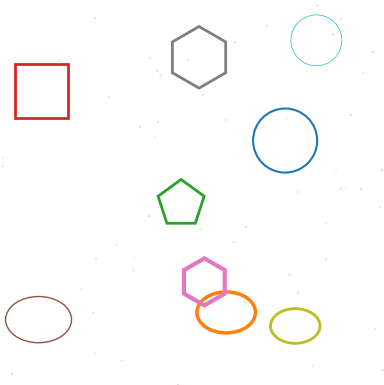[{"shape": "circle", "thickness": 1.5, "radius": 0.42, "center": [0.741, 0.635]}, {"shape": "oval", "thickness": 2.5, "radius": 0.38, "center": [0.587, 0.189]}, {"shape": "pentagon", "thickness": 2, "radius": 0.31, "center": [0.47, 0.471]}, {"shape": "square", "thickness": 2, "radius": 0.35, "center": [0.108, 0.764]}, {"shape": "oval", "thickness": 1, "radius": 0.43, "center": [0.1, 0.17]}, {"shape": "hexagon", "thickness": 3, "radius": 0.31, "center": [0.531, 0.268]}, {"shape": "hexagon", "thickness": 2, "radius": 0.4, "center": [0.517, 0.851]}, {"shape": "oval", "thickness": 2, "radius": 0.32, "center": [0.767, 0.153]}, {"shape": "circle", "thickness": 0.5, "radius": 0.33, "center": [0.822, 0.895]}]